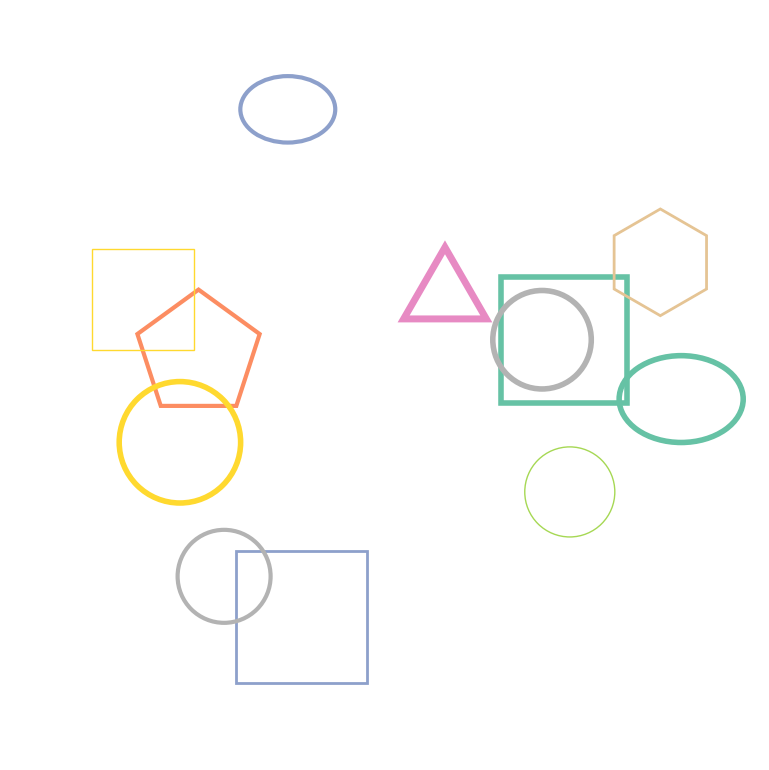[{"shape": "oval", "thickness": 2, "radius": 0.4, "center": [0.885, 0.482]}, {"shape": "square", "thickness": 2, "radius": 0.41, "center": [0.733, 0.558]}, {"shape": "pentagon", "thickness": 1.5, "radius": 0.42, "center": [0.258, 0.54]}, {"shape": "oval", "thickness": 1.5, "radius": 0.31, "center": [0.374, 0.858]}, {"shape": "square", "thickness": 1, "radius": 0.43, "center": [0.391, 0.198]}, {"shape": "triangle", "thickness": 2.5, "radius": 0.31, "center": [0.578, 0.617]}, {"shape": "circle", "thickness": 0.5, "radius": 0.29, "center": [0.74, 0.361]}, {"shape": "square", "thickness": 0.5, "radius": 0.33, "center": [0.186, 0.611]}, {"shape": "circle", "thickness": 2, "radius": 0.39, "center": [0.234, 0.426]}, {"shape": "hexagon", "thickness": 1, "radius": 0.35, "center": [0.858, 0.659]}, {"shape": "circle", "thickness": 1.5, "radius": 0.3, "center": [0.291, 0.252]}, {"shape": "circle", "thickness": 2, "radius": 0.32, "center": [0.704, 0.559]}]